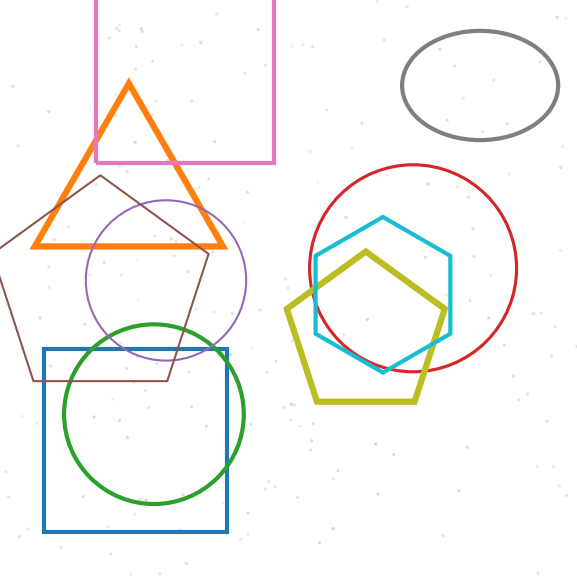[{"shape": "square", "thickness": 2, "radius": 0.79, "center": [0.234, 0.237]}, {"shape": "triangle", "thickness": 3, "radius": 0.94, "center": [0.223, 0.667]}, {"shape": "circle", "thickness": 2, "radius": 0.78, "center": [0.267, 0.282]}, {"shape": "circle", "thickness": 1.5, "radius": 0.9, "center": [0.715, 0.535]}, {"shape": "circle", "thickness": 1, "radius": 0.69, "center": [0.287, 0.514]}, {"shape": "pentagon", "thickness": 1, "radius": 0.99, "center": [0.174, 0.499]}, {"shape": "square", "thickness": 2, "radius": 0.77, "center": [0.321, 0.87]}, {"shape": "oval", "thickness": 2, "radius": 0.68, "center": [0.831, 0.851]}, {"shape": "pentagon", "thickness": 3, "radius": 0.72, "center": [0.633, 0.42]}, {"shape": "hexagon", "thickness": 2, "radius": 0.67, "center": [0.663, 0.489]}]